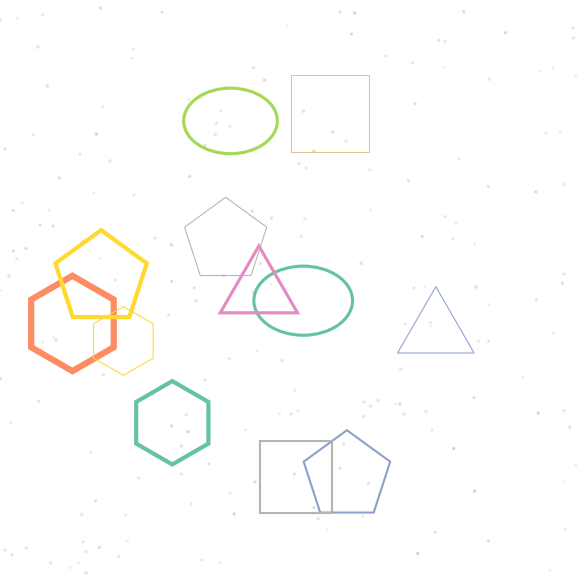[{"shape": "oval", "thickness": 1.5, "radius": 0.43, "center": [0.525, 0.478]}, {"shape": "hexagon", "thickness": 2, "radius": 0.36, "center": [0.298, 0.267]}, {"shape": "hexagon", "thickness": 3, "radius": 0.41, "center": [0.125, 0.439]}, {"shape": "triangle", "thickness": 0.5, "radius": 0.38, "center": [0.755, 0.426]}, {"shape": "pentagon", "thickness": 1, "radius": 0.39, "center": [0.601, 0.175]}, {"shape": "triangle", "thickness": 1.5, "radius": 0.39, "center": [0.448, 0.496]}, {"shape": "oval", "thickness": 1.5, "radius": 0.41, "center": [0.399, 0.79]}, {"shape": "hexagon", "thickness": 0.5, "radius": 0.3, "center": [0.214, 0.409]}, {"shape": "pentagon", "thickness": 2, "radius": 0.42, "center": [0.175, 0.517]}, {"shape": "square", "thickness": 0.5, "radius": 0.33, "center": [0.571, 0.802]}, {"shape": "square", "thickness": 1, "radius": 0.31, "center": [0.513, 0.173]}, {"shape": "pentagon", "thickness": 0.5, "radius": 0.37, "center": [0.391, 0.583]}]